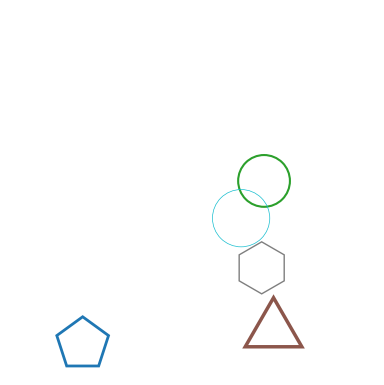[{"shape": "pentagon", "thickness": 2, "radius": 0.35, "center": [0.215, 0.107]}, {"shape": "circle", "thickness": 1.5, "radius": 0.34, "center": [0.686, 0.53]}, {"shape": "triangle", "thickness": 2.5, "radius": 0.42, "center": [0.71, 0.142]}, {"shape": "hexagon", "thickness": 1, "radius": 0.34, "center": [0.68, 0.304]}, {"shape": "circle", "thickness": 0.5, "radius": 0.37, "center": [0.626, 0.433]}]